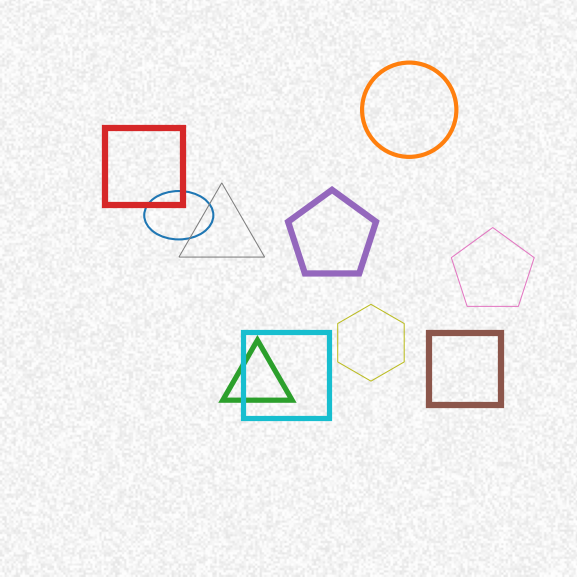[{"shape": "oval", "thickness": 1, "radius": 0.3, "center": [0.31, 0.626]}, {"shape": "circle", "thickness": 2, "radius": 0.41, "center": [0.709, 0.809]}, {"shape": "triangle", "thickness": 2.5, "radius": 0.35, "center": [0.446, 0.341]}, {"shape": "square", "thickness": 3, "radius": 0.33, "center": [0.249, 0.71]}, {"shape": "pentagon", "thickness": 3, "radius": 0.4, "center": [0.575, 0.59]}, {"shape": "square", "thickness": 3, "radius": 0.31, "center": [0.806, 0.36]}, {"shape": "pentagon", "thickness": 0.5, "radius": 0.38, "center": [0.853, 0.53]}, {"shape": "triangle", "thickness": 0.5, "radius": 0.43, "center": [0.384, 0.597]}, {"shape": "hexagon", "thickness": 0.5, "radius": 0.33, "center": [0.642, 0.406]}, {"shape": "square", "thickness": 2.5, "radius": 0.37, "center": [0.496, 0.35]}]